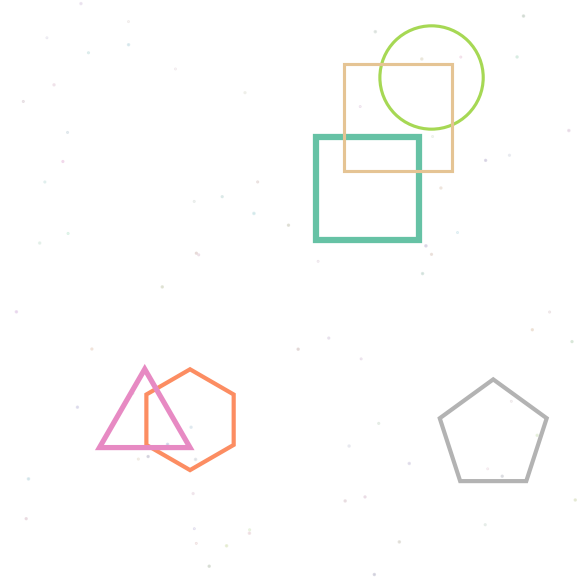[{"shape": "square", "thickness": 3, "radius": 0.45, "center": [0.636, 0.672]}, {"shape": "hexagon", "thickness": 2, "radius": 0.44, "center": [0.329, 0.272]}, {"shape": "triangle", "thickness": 2.5, "radius": 0.45, "center": [0.251, 0.269]}, {"shape": "circle", "thickness": 1.5, "radius": 0.45, "center": [0.747, 0.865]}, {"shape": "square", "thickness": 1.5, "radius": 0.47, "center": [0.69, 0.796]}, {"shape": "pentagon", "thickness": 2, "radius": 0.49, "center": [0.854, 0.245]}]